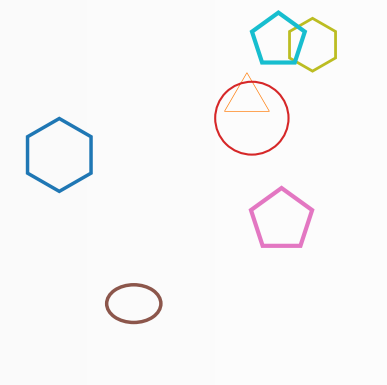[{"shape": "hexagon", "thickness": 2.5, "radius": 0.47, "center": [0.153, 0.598]}, {"shape": "triangle", "thickness": 0.5, "radius": 0.33, "center": [0.637, 0.744]}, {"shape": "circle", "thickness": 1.5, "radius": 0.47, "center": [0.65, 0.693]}, {"shape": "oval", "thickness": 2.5, "radius": 0.35, "center": [0.345, 0.211]}, {"shape": "pentagon", "thickness": 3, "radius": 0.41, "center": [0.727, 0.429]}, {"shape": "hexagon", "thickness": 2, "radius": 0.34, "center": [0.807, 0.884]}, {"shape": "pentagon", "thickness": 3, "radius": 0.36, "center": [0.718, 0.896]}]